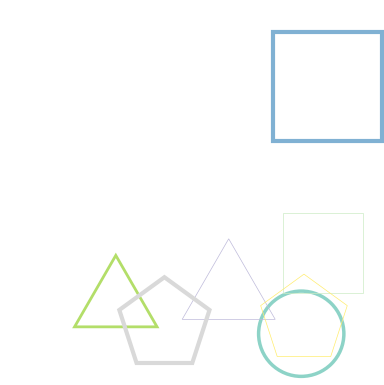[{"shape": "circle", "thickness": 2.5, "radius": 0.55, "center": [0.782, 0.133]}, {"shape": "triangle", "thickness": 0.5, "radius": 0.7, "center": [0.594, 0.24]}, {"shape": "square", "thickness": 3, "radius": 0.71, "center": [0.851, 0.775]}, {"shape": "triangle", "thickness": 2, "radius": 0.62, "center": [0.301, 0.213]}, {"shape": "pentagon", "thickness": 3, "radius": 0.62, "center": [0.427, 0.157]}, {"shape": "square", "thickness": 0.5, "radius": 0.52, "center": [0.84, 0.342]}, {"shape": "pentagon", "thickness": 0.5, "radius": 0.59, "center": [0.79, 0.17]}]